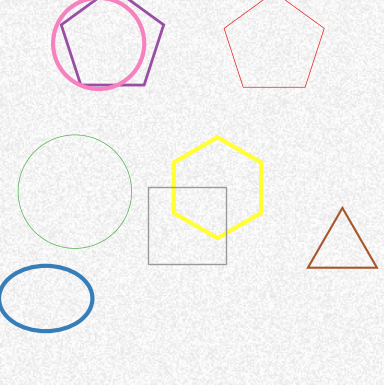[{"shape": "pentagon", "thickness": 0.5, "radius": 0.68, "center": [0.712, 0.884]}, {"shape": "oval", "thickness": 3, "radius": 0.61, "center": [0.119, 0.225]}, {"shape": "circle", "thickness": 0.5, "radius": 0.74, "center": [0.194, 0.502]}, {"shape": "pentagon", "thickness": 2, "radius": 0.7, "center": [0.292, 0.892]}, {"shape": "hexagon", "thickness": 3, "radius": 0.65, "center": [0.565, 0.512]}, {"shape": "triangle", "thickness": 1.5, "radius": 0.52, "center": [0.889, 0.356]}, {"shape": "circle", "thickness": 3, "radius": 0.59, "center": [0.256, 0.887]}, {"shape": "square", "thickness": 1, "radius": 0.5, "center": [0.485, 0.414]}]